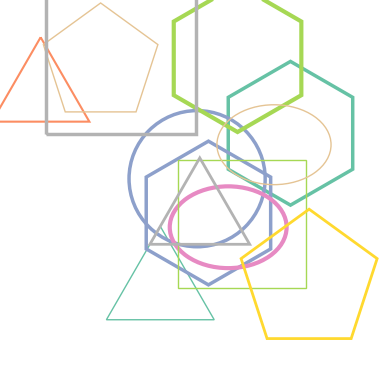[{"shape": "triangle", "thickness": 1, "radius": 0.81, "center": [0.416, 0.25]}, {"shape": "hexagon", "thickness": 2.5, "radius": 0.93, "center": [0.754, 0.654]}, {"shape": "triangle", "thickness": 1.5, "radius": 0.73, "center": [0.106, 0.757]}, {"shape": "hexagon", "thickness": 2.5, "radius": 0.93, "center": [0.541, 0.447]}, {"shape": "circle", "thickness": 2.5, "radius": 0.88, "center": [0.512, 0.536]}, {"shape": "oval", "thickness": 3, "radius": 0.76, "center": [0.593, 0.41]}, {"shape": "hexagon", "thickness": 3, "radius": 0.96, "center": [0.617, 0.848]}, {"shape": "square", "thickness": 1, "radius": 0.83, "center": [0.629, 0.418]}, {"shape": "pentagon", "thickness": 2, "radius": 0.93, "center": [0.803, 0.271]}, {"shape": "pentagon", "thickness": 1, "radius": 0.78, "center": [0.261, 0.836]}, {"shape": "oval", "thickness": 1, "radius": 0.74, "center": [0.712, 0.624]}, {"shape": "triangle", "thickness": 2, "radius": 0.75, "center": [0.519, 0.44]}, {"shape": "square", "thickness": 2.5, "radius": 0.97, "center": [0.315, 0.847]}]